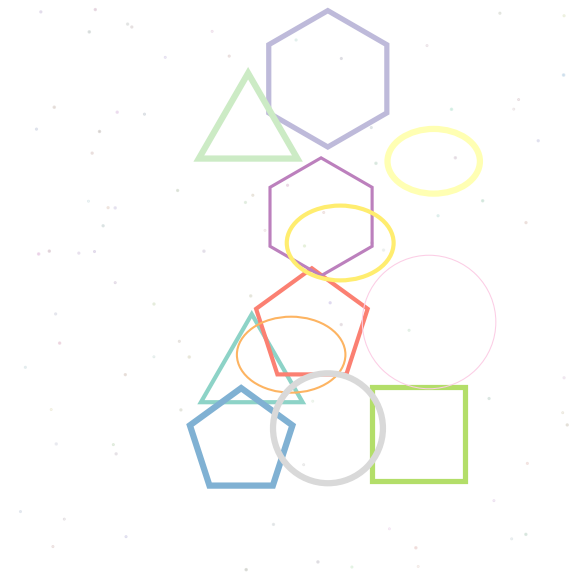[{"shape": "triangle", "thickness": 2, "radius": 0.51, "center": [0.436, 0.353]}, {"shape": "oval", "thickness": 3, "radius": 0.4, "center": [0.751, 0.72]}, {"shape": "hexagon", "thickness": 2.5, "radius": 0.59, "center": [0.568, 0.863]}, {"shape": "pentagon", "thickness": 2, "radius": 0.51, "center": [0.54, 0.433]}, {"shape": "pentagon", "thickness": 3, "radius": 0.47, "center": [0.418, 0.234]}, {"shape": "oval", "thickness": 1, "radius": 0.47, "center": [0.504, 0.385]}, {"shape": "square", "thickness": 2.5, "radius": 0.4, "center": [0.724, 0.248]}, {"shape": "circle", "thickness": 0.5, "radius": 0.58, "center": [0.743, 0.442]}, {"shape": "circle", "thickness": 3, "radius": 0.48, "center": [0.568, 0.258]}, {"shape": "hexagon", "thickness": 1.5, "radius": 0.51, "center": [0.556, 0.624]}, {"shape": "triangle", "thickness": 3, "radius": 0.49, "center": [0.43, 0.774]}, {"shape": "oval", "thickness": 2, "radius": 0.46, "center": [0.589, 0.578]}]